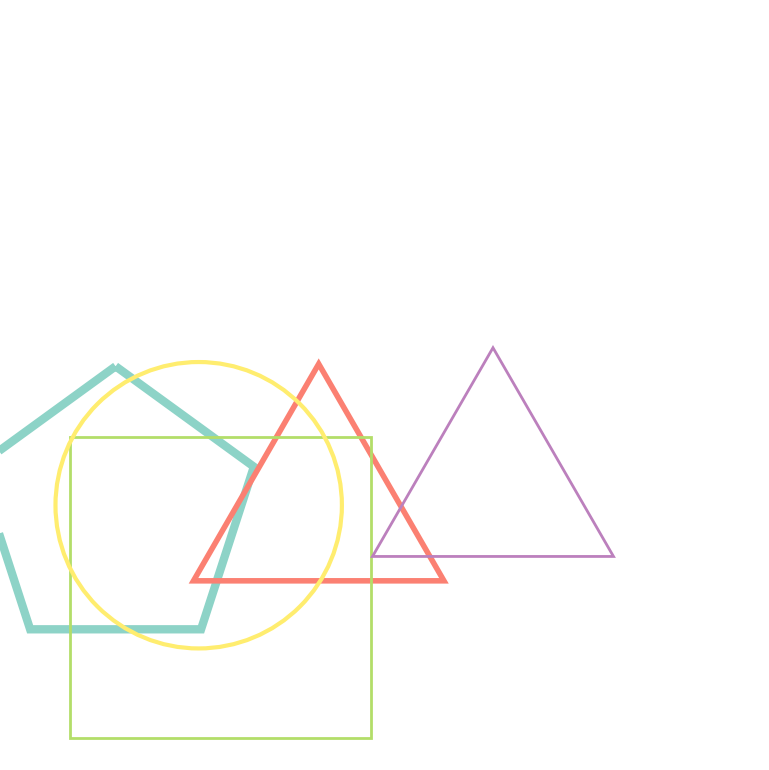[{"shape": "pentagon", "thickness": 3, "radius": 0.94, "center": [0.15, 0.335]}, {"shape": "triangle", "thickness": 2, "radius": 0.94, "center": [0.414, 0.34]}, {"shape": "square", "thickness": 1, "radius": 0.98, "center": [0.286, 0.237]}, {"shape": "triangle", "thickness": 1, "radius": 0.9, "center": [0.64, 0.368]}, {"shape": "circle", "thickness": 1.5, "radius": 0.93, "center": [0.258, 0.344]}]